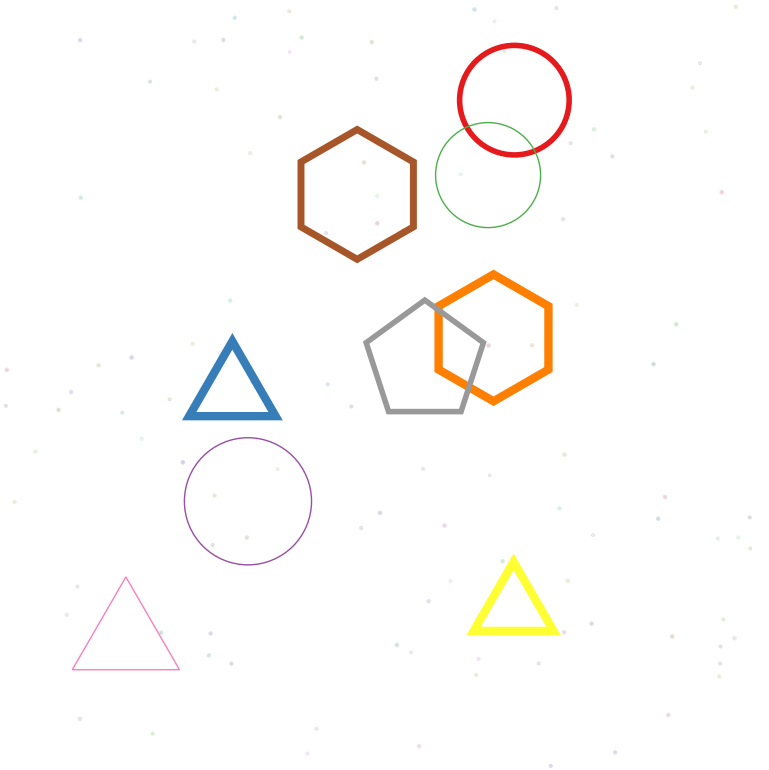[{"shape": "circle", "thickness": 2, "radius": 0.36, "center": [0.668, 0.87]}, {"shape": "triangle", "thickness": 3, "radius": 0.32, "center": [0.302, 0.492]}, {"shape": "circle", "thickness": 0.5, "radius": 0.34, "center": [0.634, 0.773]}, {"shape": "circle", "thickness": 0.5, "radius": 0.41, "center": [0.322, 0.349]}, {"shape": "hexagon", "thickness": 3, "radius": 0.41, "center": [0.641, 0.561]}, {"shape": "triangle", "thickness": 3, "radius": 0.3, "center": [0.667, 0.211]}, {"shape": "hexagon", "thickness": 2.5, "radius": 0.42, "center": [0.464, 0.747]}, {"shape": "triangle", "thickness": 0.5, "radius": 0.4, "center": [0.164, 0.17]}, {"shape": "pentagon", "thickness": 2, "radius": 0.4, "center": [0.552, 0.53]}]